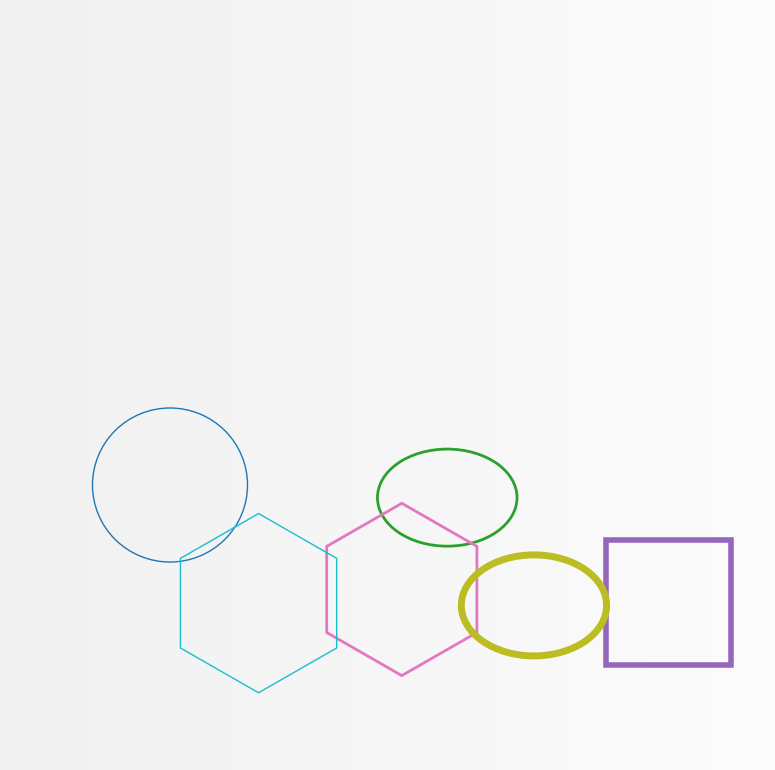[{"shape": "circle", "thickness": 0.5, "radius": 0.5, "center": [0.219, 0.37]}, {"shape": "oval", "thickness": 1, "radius": 0.45, "center": [0.577, 0.354]}, {"shape": "square", "thickness": 2, "radius": 0.4, "center": [0.863, 0.217]}, {"shape": "hexagon", "thickness": 1, "radius": 0.56, "center": [0.518, 0.234]}, {"shape": "oval", "thickness": 2.5, "radius": 0.47, "center": [0.689, 0.214]}, {"shape": "hexagon", "thickness": 0.5, "radius": 0.58, "center": [0.334, 0.217]}]